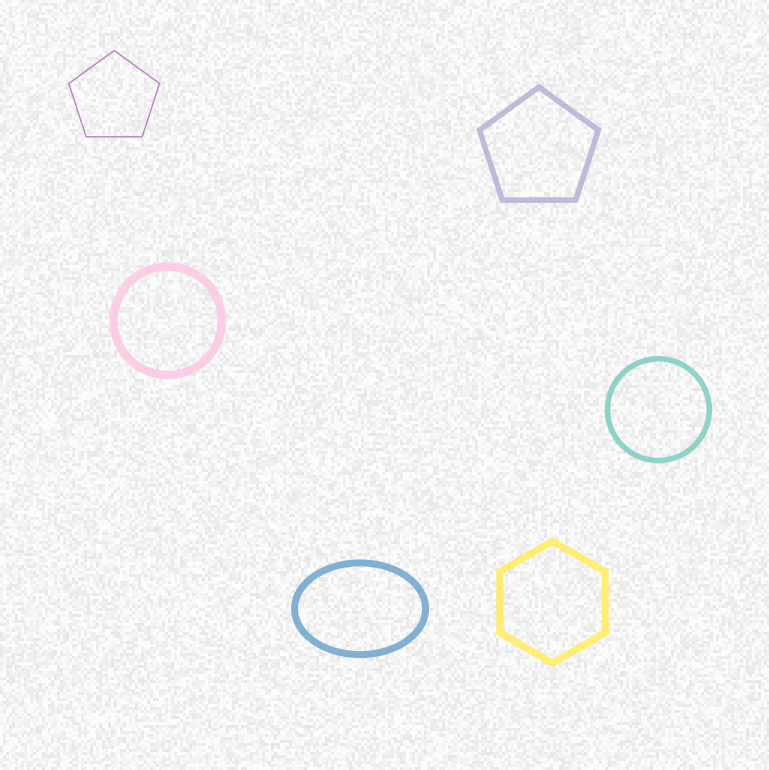[{"shape": "circle", "thickness": 2, "radius": 0.33, "center": [0.855, 0.468]}, {"shape": "pentagon", "thickness": 2, "radius": 0.41, "center": [0.7, 0.806]}, {"shape": "oval", "thickness": 2.5, "radius": 0.43, "center": [0.468, 0.209]}, {"shape": "circle", "thickness": 3, "radius": 0.35, "center": [0.218, 0.583]}, {"shape": "pentagon", "thickness": 0.5, "radius": 0.31, "center": [0.148, 0.872]}, {"shape": "hexagon", "thickness": 2.5, "radius": 0.4, "center": [0.718, 0.218]}]